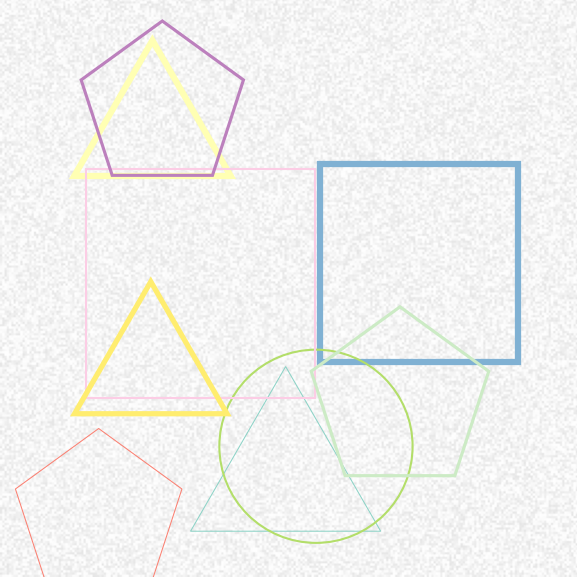[{"shape": "triangle", "thickness": 0.5, "radius": 0.95, "center": [0.495, 0.174]}, {"shape": "triangle", "thickness": 3, "radius": 0.78, "center": [0.264, 0.773]}, {"shape": "pentagon", "thickness": 0.5, "radius": 0.76, "center": [0.171, 0.106]}, {"shape": "square", "thickness": 3, "radius": 0.86, "center": [0.725, 0.543]}, {"shape": "circle", "thickness": 1, "radius": 0.84, "center": [0.547, 0.226]}, {"shape": "square", "thickness": 1, "radius": 0.99, "center": [0.347, 0.508]}, {"shape": "pentagon", "thickness": 1.5, "radius": 0.74, "center": [0.281, 0.815]}, {"shape": "pentagon", "thickness": 1.5, "radius": 0.81, "center": [0.693, 0.306]}, {"shape": "triangle", "thickness": 2.5, "radius": 0.76, "center": [0.261, 0.359]}]